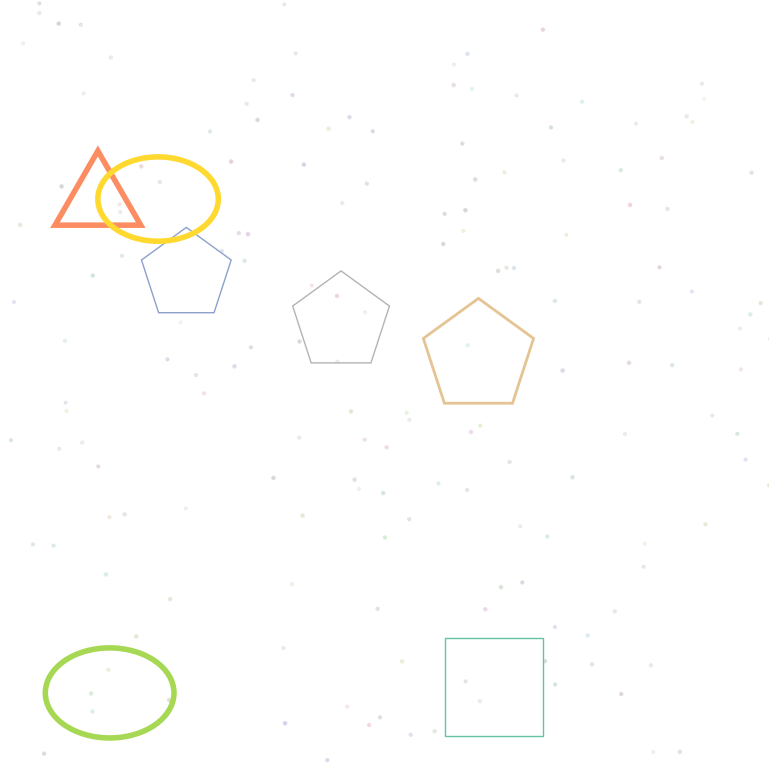[{"shape": "square", "thickness": 0.5, "radius": 0.32, "center": [0.642, 0.108]}, {"shape": "triangle", "thickness": 2, "radius": 0.32, "center": [0.127, 0.74]}, {"shape": "pentagon", "thickness": 0.5, "radius": 0.31, "center": [0.242, 0.643]}, {"shape": "oval", "thickness": 2, "radius": 0.42, "center": [0.142, 0.1]}, {"shape": "oval", "thickness": 2, "radius": 0.39, "center": [0.205, 0.741]}, {"shape": "pentagon", "thickness": 1, "radius": 0.38, "center": [0.621, 0.537]}, {"shape": "pentagon", "thickness": 0.5, "radius": 0.33, "center": [0.443, 0.582]}]